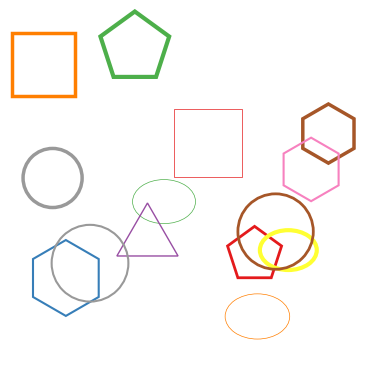[{"shape": "square", "thickness": 0.5, "radius": 0.44, "center": [0.54, 0.628]}, {"shape": "pentagon", "thickness": 2, "radius": 0.37, "center": [0.661, 0.338]}, {"shape": "hexagon", "thickness": 1.5, "radius": 0.49, "center": [0.171, 0.278]}, {"shape": "pentagon", "thickness": 3, "radius": 0.47, "center": [0.35, 0.876]}, {"shape": "oval", "thickness": 0.5, "radius": 0.41, "center": [0.426, 0.476]}, {"shape": "triangle", "thickness": 1, "radius": 0.46, "center": [0.383, 0.381]}, {"shape": "square", "thickness": 2.5, "radius": 0.41, "center": [0.113, 0.833]}, {"shape": "oval", "thickness": 0.5, "radius": 0.42, "center": [0.669, 0.178]}, {"shape": "oval", "thickness": 3, "radius": 0.37, "center": [0.749, 0.35]}, {"shape": "hexagon", "thickness": 2.5, "radius": 0.38, "center": [0.853, 0.653]}, {"shape": "circle", "thickness": 2, "radius": 0.49, "center": [0.716, 0.399]}, {"shape": "hexagon", "thickness": 1.5, "radius": 0.41, "center": [0.808, 0.56]}, {"shape": "circle", "thickness": 2.5, "radius": 0.38, "center": [0.137, 0.538]}, {"shape": "circle", "thickness": 1.5, "radius": 0.5, "center": [0.234, 0.316]}]